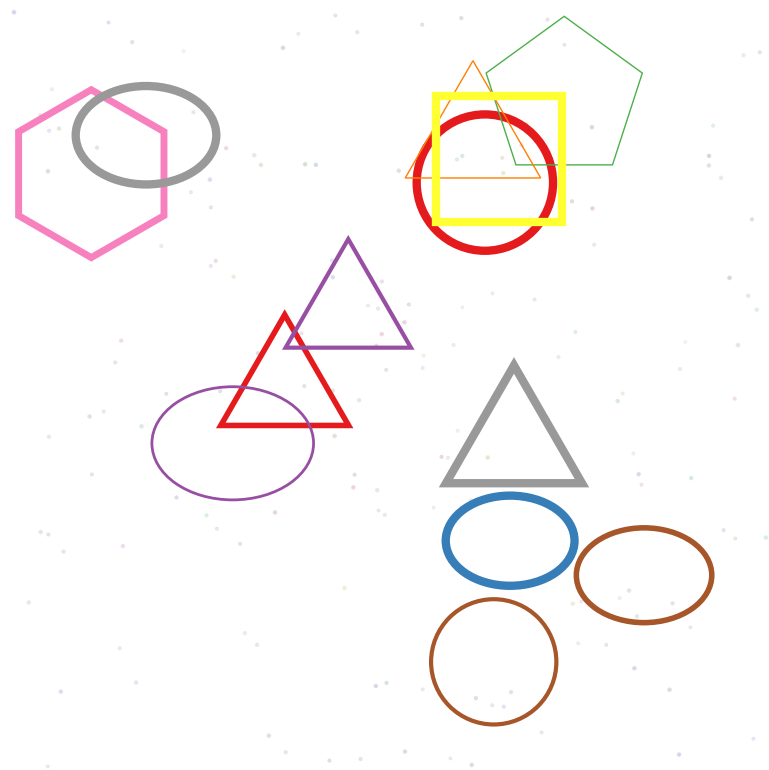[{"shape": "triangle", "thickness": 2, "radius": 0.48, "center": [0.37, 0.495]}, {"shape": "circle", "thickness": 3, "radius": 0.44, "center": [0.63, 0.763]}, {"shape": "oval", "thickness": 3, "radius": 0.42, "center": [0.663, 0.298]}, {"shape": "pentagon", "thickness": 0.5, "radius": 0.53, "center": [0.733, 0.872]}, {"shape": "oval", "thickness": 1, "radius": 0.52, "center": [0.302, 0.424]}, {"shape": "triangle", "thickness": 1.5, "radius": 0.47, "center": [0.452, 0.595]}, {"shape": "triangle", "thickness": 0.5, "radius": 0.51, "center": [0.614, 0.82]}, {"shape": "square", "thickness": 3, "radius": 0.41, "center": [0.648, 0.794]}, {"shape": "circle", "thickness": 1.5, "radius": 0.41, "center": [0.641, 0.14]}, {"shape": "oval", "thickness": 2, "radius": 0.44, "center": [0.836, 0.253]}, {"shape": "hexagon", "thickness": 2.5, "radius": 0.54, "center": [0.119, 0.774]}, {"shape": "triangle", "thickness": 3, "radius": 0.51, "center": [0.668, 0.423]}, {"shape": "oval", "thickness": 3, "radius": 0.46, "center": [0.19, 0.824]}]